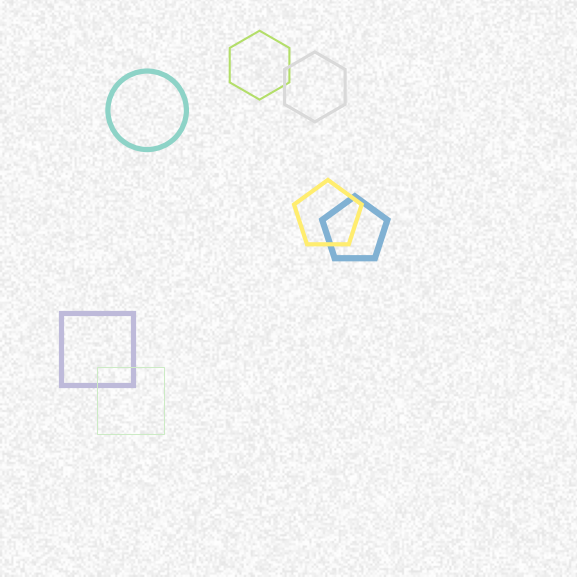[{"shape": "circle", "thickness": 2.5, "radius": 0.34, "center": [0.255, 0.808]}, {"shape": "square", "thickness": 2.5, "radius": 0.31, "center": [0.168, 0.394]}, {"shape": "pentagon", "thickness": 3, "radius": 0.3, "center": [0.614, 0.6]}, {"shape": "hexagon", "thickness": 1, "radius": 0.3, "center": [0.449, 0.886]}, {"shape": "hexagon", "thickness": 1.5, "radius": 0.3, "center": [0.545, 0.849]}, {"shape": "square", "thickness": 0.5, "radius": 0.29, "center": [0.226, 0.305]}, {"shape": "pentagon", "thickness": 2, "radius": 0.31, "center": [0.568, 0.626]}]